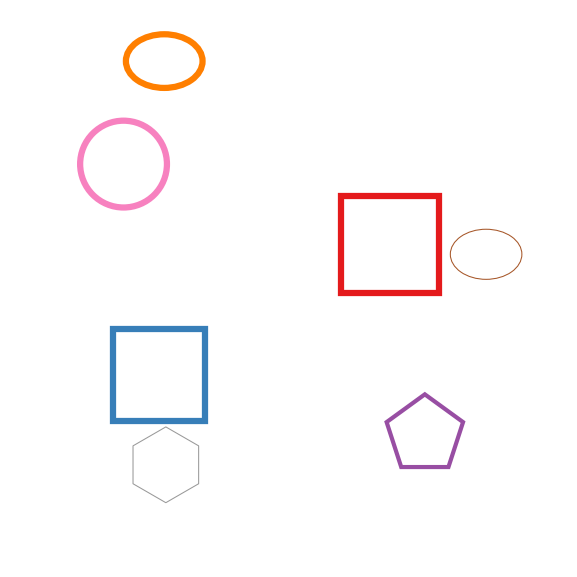[{"shape": "square", "thickness": 3, "radius": 0.42, "center": [0.676, 0.576]}, {"shape": "square", "thickness": 3, "radius": 0.4, "center": [0.276, 0.349]}, {"shape": "pentagon", "thickness": 2, "radius": 0.35, "center": [0.736, 0.247]}, {"shape": "oval", "thickness": 3, "radius": 0.33, "center": [0.284, 0.893]}, {"shape": "oval", "thickness": 0.5, "radius": 0.31, "center": [0.842, 0.559]}, {"shape": "circle", "thickness": 3, "radius": 0.38, "center": [0.214, 0.715]}, {"shape": "hexagon", "thickness": 0.5, "radius": 0.33, "center": [0.287, 0.194]}]